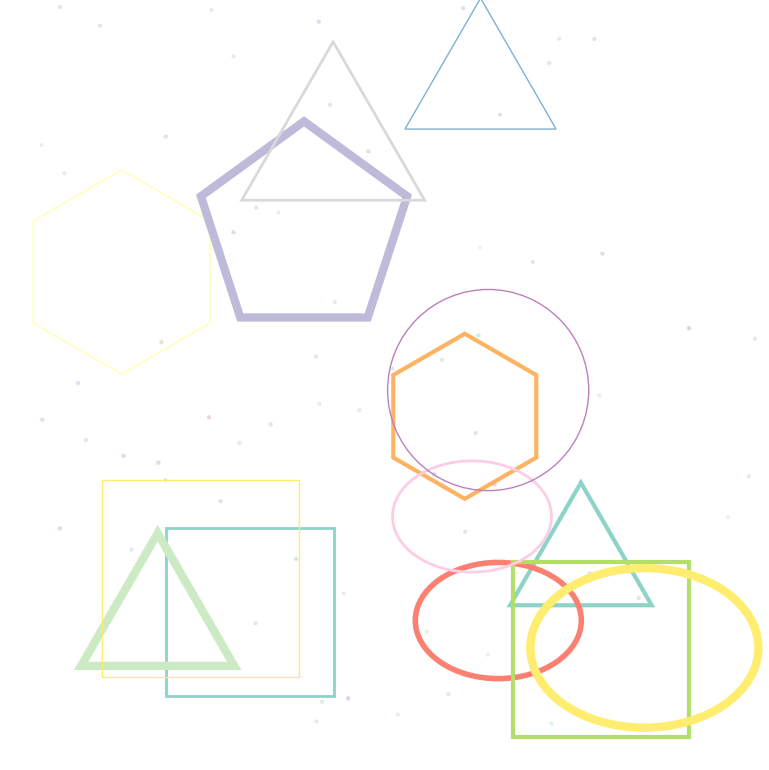[{"shape": "triangle", "thickness": 1.5, "radius": 0.53, "center": [0.754, 0.267]}, {"shape": "square", "thickness": 1, "radius": 0.55, "center": [0.325, 0.205]}, {"shape": "hexagon", "thickness": 0.5, "radius": 0.66, "center": [0.158, 0.647]}, {"shape": "pentagon", "thickness": 3, "radius": 0.7, "center": [0.395, 0.702]}, {"shape": "oval", "thickness": 2, "radius": 0.54, "center": [0.647, 0.194]}, {"shape": "triangle", "thickness": 0.5, "radius": 0.57, "center": [0.624, 0.889]}, {"shape": "hexagon", "thickness": 1.5, "radius": 0.54, "center": [0.604, 0.459]}, {"shape": "square", "thickness": 1.5, "radius": 0.57, "center": [0.78, 0.156]}, {"shape": "oval", "thickness": 1, "radius": 0.52, "center": [0.613, 0.329]}, {"shape": "triangle", "thickness": 1, "radius": 0.69, "center": [0.433, 0.809]}, {"shape": "circle", "thickness": 0.5, "radius": 0.65, "center": [0.634, 0.493]}, {"shape": "triangle", "thickness": 3, "radius": 0.57, "center": [0.205, 0.193]}, {"shape": "oval", "thickness": 3, "radius": 0.74, "center": [0.837, 0.159]}, {"shape": "square", "thickness": 0.5, "radius": 0.64, "center": [0.261, 0.249]}]